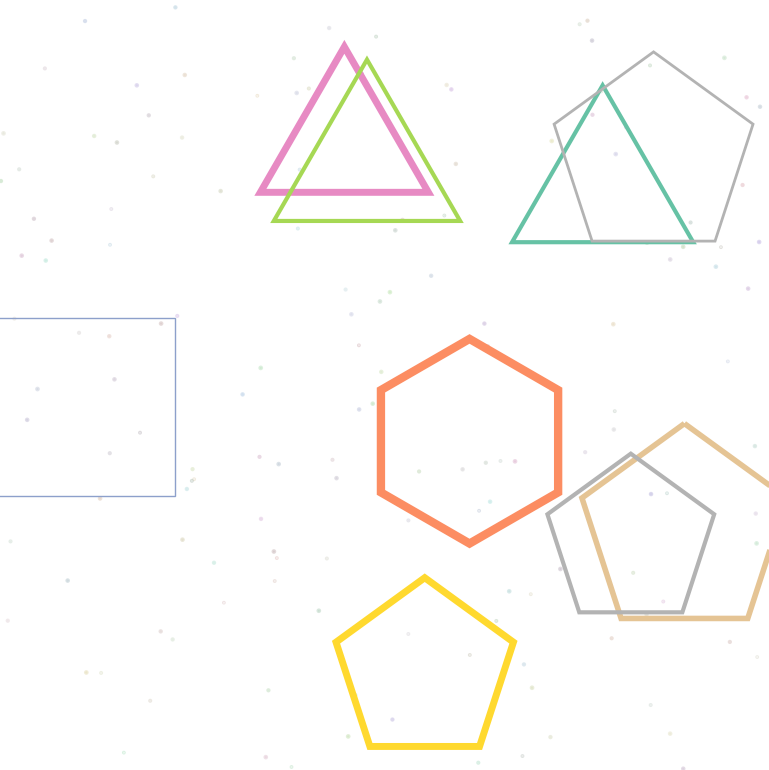[{"shape": "triangle", "thickness": 1.5, "radius": 0.68, "center": [0.783, 0.753]}, {"shape": "hexagon", "thickness": 3, "radius": 0.66, "center": [0.61, 0.427]}, {"shape": "square", "thickness": 0.5, "radius": 0.58, "center": [0.112, 0.472]}, {"shape": "triangle", "thickness": 2.5, "radius": 0.63, "center": [0.447, 0.813]}, {"shape": "triangle", "thickness": 1.5, "radius": 0.7, "center": [0.477, 0.783]}, {"shape": "pentagon", "thickness": 2.5, "radius": 0.61, "center": [0.552, 0.129]}, {"shape": "pentagon", "thickness": 2, "radius": 0.7, "center": [0.889, 0.31]}, {"shape": "pentagon", "thickness": 1.5, "radius": 0.57, "center": [0.819, 0.297]}, {"shape": "pentagon", "thickness": 1, "radius": 0.68, "center": [0.849, 0.797]}]